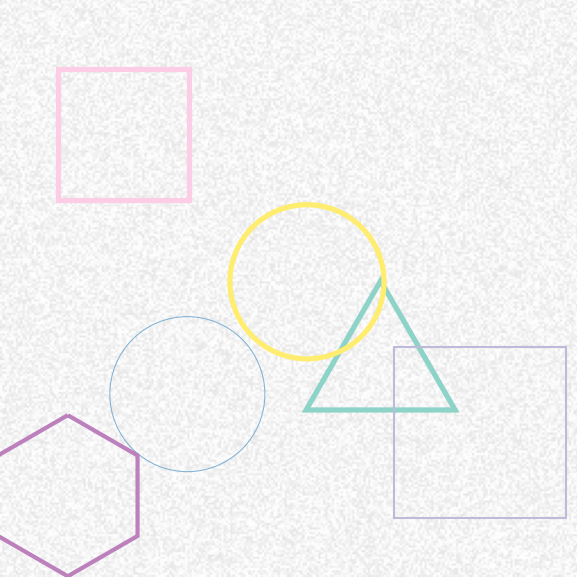[{"shape": "triangle", "thickness": 2.5, "radius": 0.74, "center": [0.659, 0.364]}, {"shape": "square", "thickness": 1, "radius": 0.74, "center": [0.831, 0.25]}, {"shape": "circle", "thickness": 0.5, "radius": 0.67, "center": [0.324, 0.317]}, {"shape": "square", "thickness": 2.5, "radius": 0.57, "center": [0.213, 0.767]}, {"shape": "hexagon", "thickness": 2, "radius": 0.7, "center": [0.117, 0.141]}, {"shape": "circle", "thickness": 2.5, "radius": 0.67, "center": [0.532, 0.511]}]